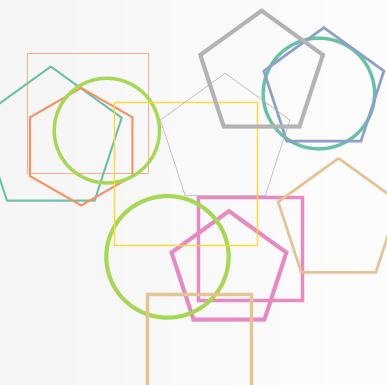[{"shape": "circle", "thickness": 2.5, "radius": 0.72, "center": [0.823, 0.757]}, {"shape": "pentagon", "thickness": 1.5, "radius": 0.96, "center": [0.131, 0.635]}, {"shape": "square", "thickness": 0.5, "radius": 0.78, "center": [0.226, 0.707]}, {"shape": "hexagon", "thickness": 1.5, "radius": 0.76, "center": [0.21, 0.619]}, {"shape": "pentagon", "thickness": 2, "radius": 0.81, "center": [0.836, 0.765]}, {"shape": "pentagon", "thickness": 3, "radius": 0.78, "center": [0.591, 0.296]}, {"shape": "square", "thickness": 2.5, "radius": 0.67, "center": [0.646, 0.354]}, {"shape": "circle", "thickness": 2.5, "radius": 0.68, "center": [0.276, 0.661]}, {"shape": "circle", "thickness": 3, "radius": 0.79, "center": [0.432, 0.333]}, {"shape": "square", "thickness": 1, "radius": 0.92, "center": [0.48, 0.549]}, {"shape": "pentagon", "thickness": 2, "radius": 0.82, "center": [0.874, 0.425]}, {"shape": "square", "thickness": 2.5, "radius": 0.67, "center": [0.513, 0.104]}, {"shape": "pentagon", "thickness": 3, "radius": 0.83, "center": [0.675, 0.806]}, {"shape": "pentagon", "thickness": 0.5, "radius": 0.88, "center": [0.581, 0.634]}]